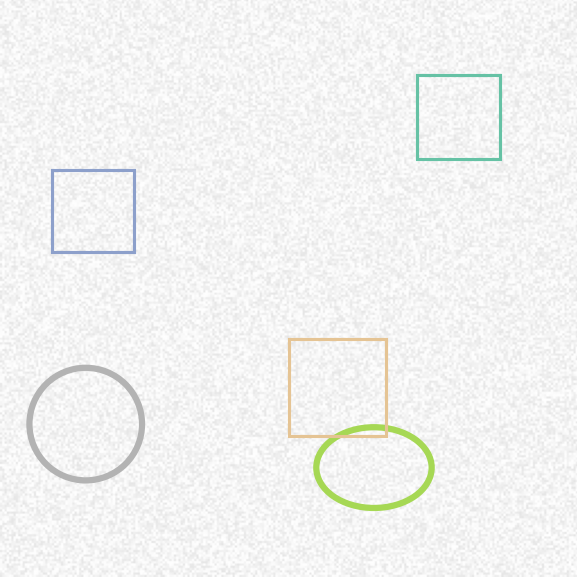[{"shape": "square", "thickness": 1.5, "radius": 0.36, "center": [0.794, 0.797]}, {"shape": "square", "thickness": 1.5, "radius": 0.35, "center": [0.161, 0.634]}, {"shape": "oval", "thickness": 3, "radius": 0.5, "center": [0.648, 0.189]}, {"shape": "square", "thickness": 1.5, "radius": 0.42, "center": [0.585, 0.329]}, {"shape": "circle", "thickness": 3, "radius": 0.49, "center": [0.148, 0.265]}]